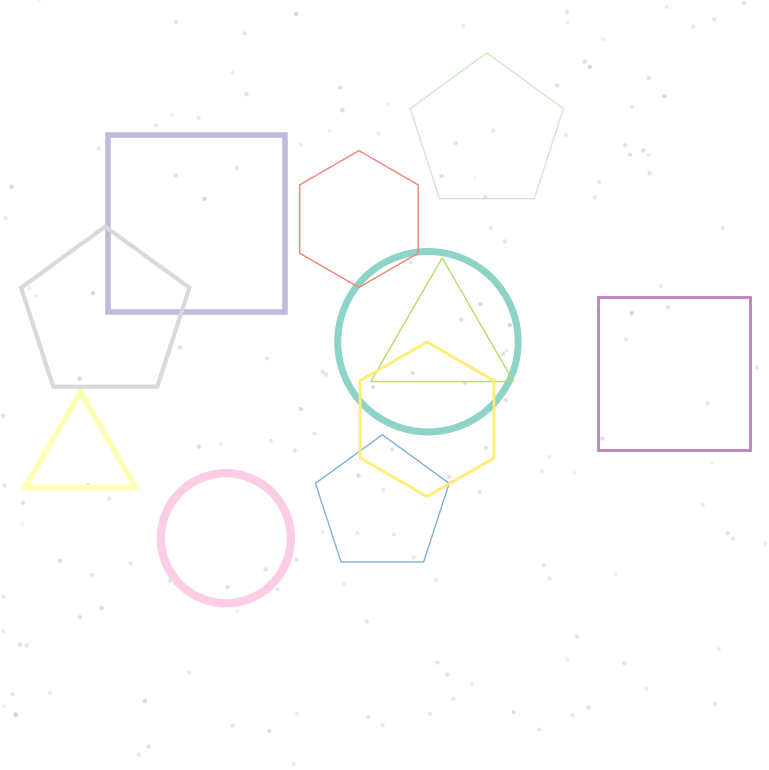[{"shape": "circle", "thickness": 2.5, "radius": 0.59, "center": [0.556, 0.556]}, {"shape": "triangle", "thickness": 2, "radius": 0.42, "center": [0.104, 0.408]}, {"shape": "square", "thickness": 2, "radius": 0.58, "center": [0.255, 0.71]}, {"shape": "hexagon", "thickness": 0.5, "radius": 0.44, "center": [0.466, 0.716]}, {"shape": "pentagon", "thickness": 0.5, "radius": 0.46, "center": [0.497, 0.344]}, {"shape": "triangle", "thickness": 0.5, "radius": 0.54, "center": [0.574, 0.558]}, {"shape": "circle", "thickness": 3, "radius": 0.42, "center": [0.293, 0.301]}, {"shape": "pentagon", "thickness": 1.5, "radius": 0.57, "center": [0.137, 0.591]}, {"shape": "square", "thickness": 1, "radius": 0.49, "center": [0.875, 0.515]}, {"shape": "pentagon", "thickness": 0.5, "radius": 0.52, "center": [0.632, 0.827]}, {"shape": "hexagon", "thickness": 1, "radius": 0.5, "center": [0.555, 0.455]}]